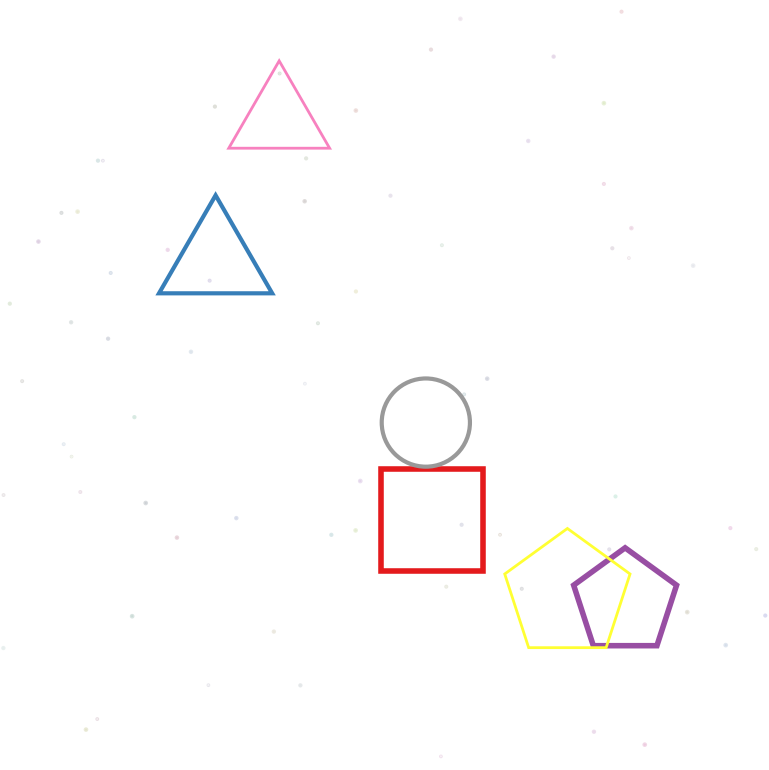[{"shape": "square", "thickness": 2, "radius": 0.33, "center": [0.561, 0.325]}, {"shape": "triangle", "thickness": 1.5, "radius": 0.42, "center": [0.28, 0.662]}, {"shape": "pentagon", "thickness": 2, "radius": 0.35, "center": [0.812, 0.218]}, {"shape": "pentagon", "thickness": 1, "radius": 0.43, "center": [0.737, 0.228]}, {"shape": "triangle", "thickness": 1, "radius": 0.38, "center": [0.363, 0.845]}, {"shape": "circle", "thickness": 1.5, "radius": 0.29, "center": [0.553, 0.451]}]